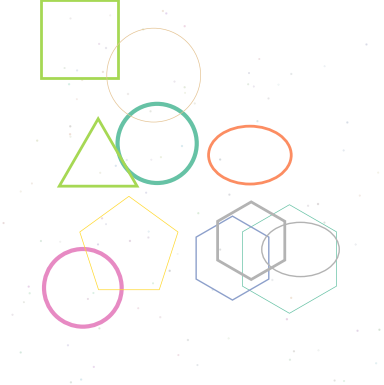[{"shape": "circle", "thickness": 3, "radius": 0.51, "center": [0.408, 0.627]}, {"shape": "hexagon", "thickness": 0.5, "radius": 0.71, "center": [0.752, 0.327]}, {"shape": "oval", "thickness": 2, "radius": 0.54, "center": [0.649, 0.597]}, {"shape": "hexagon", "thickness": 1, "radius": 0.54, "center": [0.604, 0.33]}, {"shape": "circle", "thickness": 3, "radius": 0.5, "center": [0.215, 0.252]}, {"shape": "triangle", "thickness": 2, "radius": 0.58, "center": [0.255, 0.575]}, {"shape": "square", "thickness": 2, "radius": 0.5, "center": [0.206, 0.899]}, {"shape": "pentagon", "thickness": 0.5, "radius": 0.67, "center": [0.335, 0.356]}, {"shape": "circle", "thickness": 0.5, "radius": 0.61, "center": [0.399, 0.805]}, {"shape": "hexagon", "thickness": 2, "radius": 0.5, "center": [0.652, 0.375]}, {"shape": "oval", "thickness": 1, "radius": 0.5, "center": [0.781, 0.352]}]